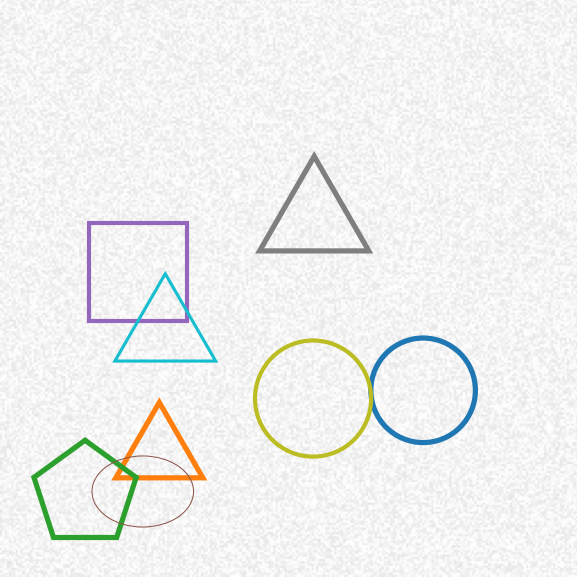[{"shape": "circle", "thickness": 2.5, "radius": 0.45, "center": [0.733, 0.323]}, {"shape": "triangle", "thickness": 2.5, "radius": 0.44, "center": [0.276, 0.215]}, {"shape": "pentagon", "thickness": 2.5, "radius": 0.47, "center": [0.147, 0.144]}, {"shape": "square", "thickness": 2, "radius": 0.42, "center": [0.239, 0.528]}, {"shape": "oval", "thickness": 0.5, "radius": 0.44, "center": [0.247, 0.148]}, {"shape": "triangle", "thickness": 2.5, "radius": 0.55, "center": [0.544, 0.619]}, {"shape": "circle", "thickness": 2, "radius": 0.5, "center": [0.542, 0.309]}, {"shape": "triangle", "thickness": 1.5, "radius": 0.5, "center": [0.286, 0.424]}]